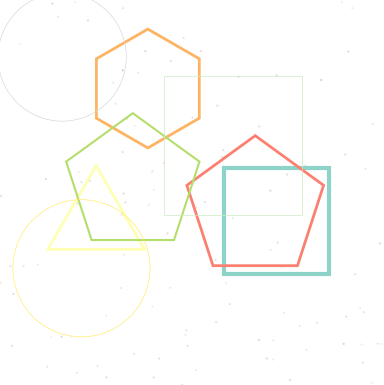[{"shape": "square", "thickness": 3, "radius": 0.68, "center": [0.718, 0.426]}, {"shape": "triangle", "thickness": 2, "radius": 0.72, "center": [0.25, 0.425]}, {"shape": "pentagon", "thickness": 2, "radius": 0.93, "center": [0.663, 0.461]}, {"shape": "hexagon", "thickness": 2, "radius": 0.77, "center": [0.384, 0.77]}, {"shape": "pentagon", "thickness": 1.5, "radius": 0.91, "center": [0.345, 0.524]}, {"shape": "circle", "thickness": 0.5, "radius": 0.83, "center": [0.161, 0.852]}, {"shape": "square", "thickness": 0.5, "radius": 0.9, "center": [0.605, 0.623]}, {"shape": "circle", "thickness": 0.5, "radius": 0.89, "center": [0.212, 0.303]}]